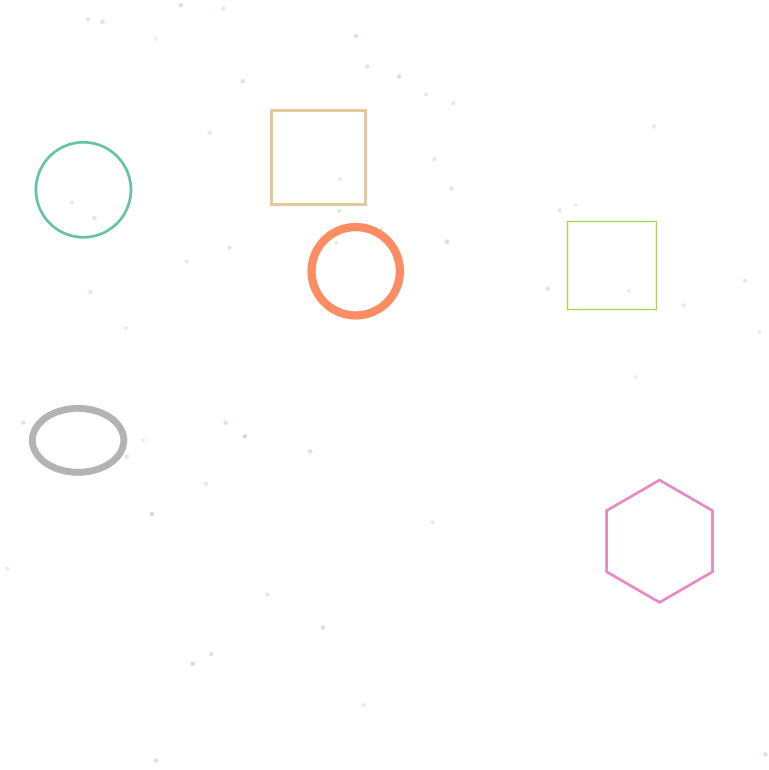[{"shape": "circle", "thickness": 1, "radius": 0.31, "center": [0.108, 0.754]}, {"shape": "circle", "thickness": 3, "radius": 0.29, "center": [0.462, 0.648]}, {"shape": "hexagon", "thickness": 1, "radius": 0.4, "center": [0.857, 0.297]}, {"shape": "square", "thickness": 0.5, "radius": 0.29, "center": [0.794, 0.656]}, {"shape": "square", "thickness": 1, "radius": 0.31, "center": [0.413, 0.796]}, {"shape": "oval", "thickness": 2.5, "radius": 0.3, "center": [0.101, 0.428]}]